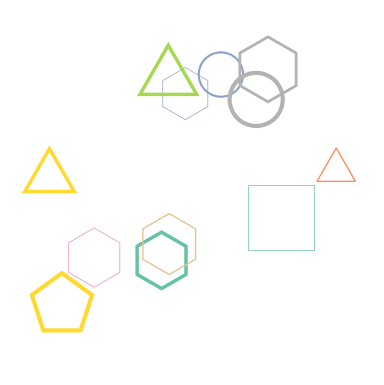[{"shape": "square", "thickness": 0.5, "radius": 0.43, "center": [0.73, 0.435]}, {"shape": "hexagon", "thickness": 2.5, "radius": 0.37, "center": [0.42, 0.324]}, {"shape": "triangle", "thickness": 1, "radius": 0.29, "center": [0.873, 0.558]}, {"shape": "hexagon", "thickness": 0.5, "radius": 0.34, "center": [0.481, 0.757]}, {"shape": "circle", "thickness": 1.5, "radius": 0.29, "center": [0.574, 0.806]}, {"shape": "hexagon", "thickness": 0.5, "radius": 0.38, "center": [0.245, 0.331]}, {"shape": "triangle", "thickness": 2.5, "radius": 0.43, "center": [0.437, 0.797]}, {"shape": "pentagon", "thickness": 3, "radius": 0.41, "center": [0.161, 0.208]}, {"shape": "triangle", "thickness": 2.5, "radius": 0.37, "center": [0.129, 0.54]}, {"shape": "hexagon", "thickness": 1, "radius": 0.4, "center": [0.439, 0.366]}, {"shape": "circle", "thickness": 3, "radius": 0.34, "center": [0.665, 0.742]}, {"shape": "hexagon", "thickness": 2, "radius": 0.42, "center": [0.696, 0.82]}]